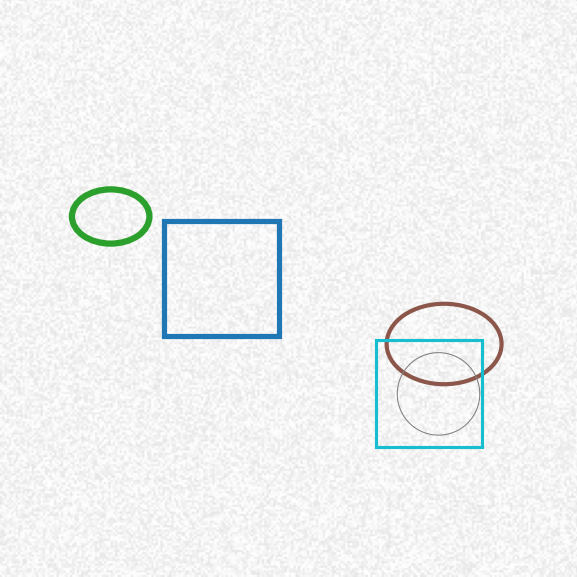[{"shape": "square", "thickness": 2.5, "radius": 0.5, "center": [0.384, 0.517]}, {"shape": "oval", "thickness": 3, "radius": 0.34, "center": [0.192, 0.624]}, {"shape": "oval", "thickness": 2, "radius": 0.5, "center": [0.769, 0.403]}, {"shape": "circle", "thickness": 0.5, "radius": 0.36, "center": [0.759, 0.317]}, {"shape": "square", "thickness": 1.5, "radius": 0.46, "center": [0.743, 0.318]}]